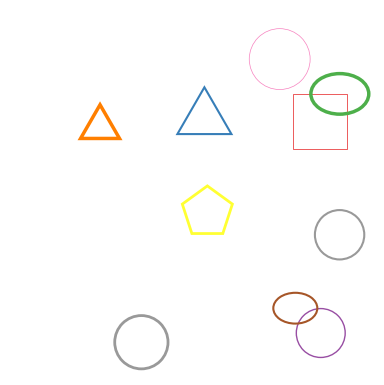[{"shape": "square", "thickness": 0.5, "radius": 0.36, "center": [0.831, 0.685]}, {"shape": "triangle", "thickness": 1.5, "radius": 0.41, "center": [0.531, 0.692]}, {"shape": "oval", "thickness": 2.5, "radius": 0.38, "center": [0.883, 0.756]}, {"shape": "circle", "thickness": 1, "radius": 0.32, "center": [0.833, 0.135]}, {"shape": "triangle", "thickness": 2.5, "radius": 0.29, "center": [0.26, 0.67]}, {"shape": "pentagon", "thickness": 2, "radius": 0.34, "center": [0.539, 0.449]}, {"shape": "oval", "thickness": 1.5, "radius": 0.29, "center": [0.767, 0.2]}, {"shape": "circle", "thickness": 0.5, "radius": 0.4, "center": [0.726, 0.846]}, {"shape": "circle", "thickness": 1.5, "radius": 0.32, "center": [0.882, 0.39]}, {"shape": "circle", "thickness": 2, "radius": 0.35, "center": [0.367, 0.111]}]